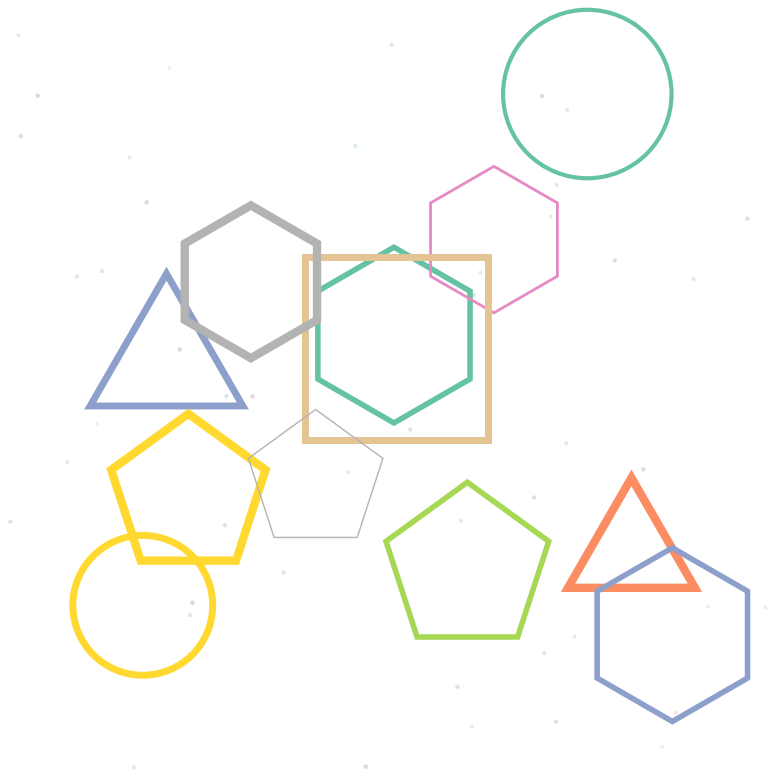[{"shape": "circle", "thickness": 1.5, "radius": 0.55, "center": [0.763, 0.878]}, {"shape": "hexagon", "thickness": 2, "radius": 0.57, "center": [0.512, 0.565]}, {"shape": "triangle", "thickness": 3, "radius": 0.48, "center": [0.82, 0.284]}, {"shape": "triangle", "thickness": 2.5, "radius": 0.57, "center": [0.216, 0.53]}, {"shape": "hexagon", "thickness": 2, "radius": 0.56, "center": [0.873, 0.176]}, {"shape": "hexagon", "thickness": 1, "radius": 0.48, "center": [0.642, 0.689]}, {"shape": "pentagon", "thickness": 2, "radius": 0.56, "center": [0.607, 0.263]}, {"shape": "circle", "thickness": 2.5, "radius": 0.45, "center": [0.185, 0.214]}, {"shape": "pentagon", "thickness": 3, "radius": 0.53, "center": [0.245, 0.357]}, {"shape": "square", "thickness": 2.5, "radius": 0.59, "center": [0.515, 0.547]}, {"shape": "hexagon", "thickness": 3, "radius": 0.5, "center": [0.326, 0.634]}, {"shape": "pentagon", "thickness": 0.5, "radius": 0.46, "center": [0.41, 0.376]}]